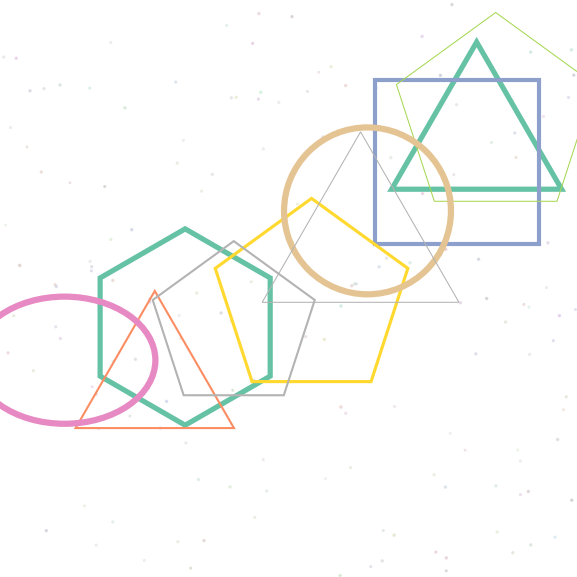[{"shape": "hexagon", "thickness": 2.5, "radius": 0.85, "center": [0.321, 0.433]}, {"shape": "triangle", "thickness": 2.5, "radius": 0.85, "center": [0.825, 0.756]}, {"shape": "triangle", "thickness": 1, "radius": 0.79, "center": [0.268, 0.337]}, {"shape": "square", "thickness": 2, "radius": 0.71, "center": [0.791, 0.719]}, {"shape": "oval", "thickness": 3, "radius": 0.79, "center": [0.112, 0.375]}, {"shape": "pentagon", "thickness": 0.5, "radius": 0.9, "center": [0.858, 0.797]}, {"shape": "pentagon", "thickness": 1.5, "radius": 0.88, "center": [0.539, 0.48]}, {"shape": "circle", "thickness": 3, "radius": 0.72, "center": [0.636, 0.634]}, {"shape": "triangle", "thickness": 0.5, "radius": 0.98, "center": [0.624, 0.574]}, {"shape": "pentagon", "thickness": 1, "radius": 0.74, "center": [0.405, 0.434]}]